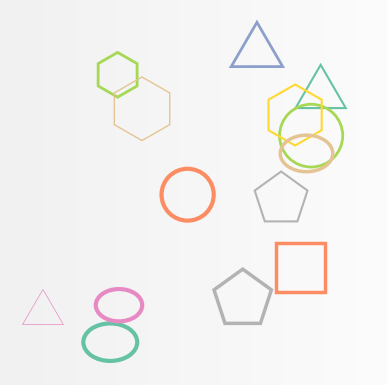[{"shape": "triangle", "thickness": 1.5, "radius": 0.37, "center": [0.828, 0.757]}, {"shape": "oval", "thickness": 3, "radius": 0.35, "center": [0.285, 0.111]}, {"shape": "circle", "thickness": 3, "radius": 0.34, "center": [0.484, 0.494]}, {"shape": "square", "thickness": 2.5, "radius": 0.32, "center": [0.776, 0.304]}, {"shape": "triangle", "thickness": 2, "radius": 0.38, "center": [0.663, 0.865]}, {"shape": "oval", "thickness": 3, "radius": 0.3, "center": [0.307, 0.207]}, {"shape": "triangle", "thickness": 0.5, "radius": 0.3, "center": [0.111, 0.187]}, {"shape": "hexagon", "thickness": 2, "radius": 0.29, "center": [0.304, 0.806]}, {"shape": "circle", "thickness": 2, "radius": 0.41, "center": [0.803, 0.648]}, {"shape": "hexagon", "thickness": 1.5, "radius": 0.4, "center": [0.762, 0.701]}, {"shape": "hexagon", "thickness": 1, "radius": 0.41, "center": [0.367, 0.717]}, {"shape": "oval", "thickness": 2.5, "radius": 0.34, "center": [0.791, 0.601]}, {"shape": "pentagon", "thickness": 1.5, "radius": 0.36, "center": [0.725, 0.483]}, {"shape": "pentagon", "thickness": 2.5, "radius": 0.39, "center": [0.626, 0.223]}]